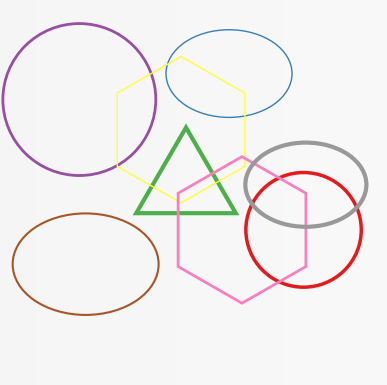[{"shape": "circle", "thickness": 2.5, "radius": 0.74, "center": [0.783, 0.403]}, {"shape": "oval", "thickness": 1, "radius": 0.81, "center": [0.591, 0.809]}, {"shape": "triangle", "thickness": 3, "radius": 0.74, "center": [0.48, 0.52]}, {"shape": "circle", "thickness": 2, "radius": 0.99, "center": [0.205, 0.741]}, {"shape": "hexagon", "thickness": 1, "radius": 0.95, "center": [0.467, 0.663]}, {"shape": "oval", "thickness": 1.5, "radius": 0.94, "center": [0.221, 0.314]}, {"shape": "hexagon", "thickness": 2, "radius": 0.95, "center": [0.625, 0.403]}, {"shape": "oval", "thickness": 3, "radius": 0.78, "center": [0.789, 0.52]}]